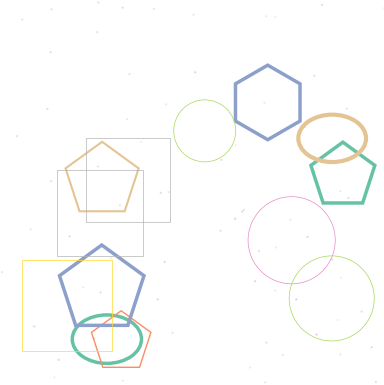[{"shape": "oval", "thickness": 2.5, "radius": 0.45, "center": [0.278, 0.119]}, {"shape": "pentagon", "thickness": 2.5, "radius": 0.44, "center": [0.891, 0.543]}, {"shape": "pentagon", "thickness": 1, "radius": 0.41, "center": [0.315, 0.112]}, {"shape": "pentagon", "thickness": 2.5, "radius": 0.58, "center": [0.264, 0.248]}, {"shape": "hexagon", "thickness": 2.5, "radius": 0.48, "center": [0.695, 0.734]}, {"shape": "circle", "thickness": 0.5, "radius": 0.57, "center": [0.758, 0.376]}, {"shape": "circle", "thickness": 0.5, "radius": 0.4, "center": [0.532, 0.66]}, {"shape": "circle", "thickness": 0.5, "radius": 0.55, "center": [0.862, 0.225]}, {"shape": "square", "thickness": 0.5, "radius": 0.59, "center": [0.174, 0.207]}, {"shape": "oval", "thickness": 3, "radius": 0.44, "center": [0.863, 0.641]}, {"shape": "pentagon", "thickness": 1.5, "radius": 0.5, "center": [0.265, 0.532]}, {"shape": "square", "thickness": 0.5, "radius": 0.56, "center": [0.259, 0.447]}, {"shape": "square", "thickness": 0.5, "radius": 0.54, "center": [0.332, 0.533]}]